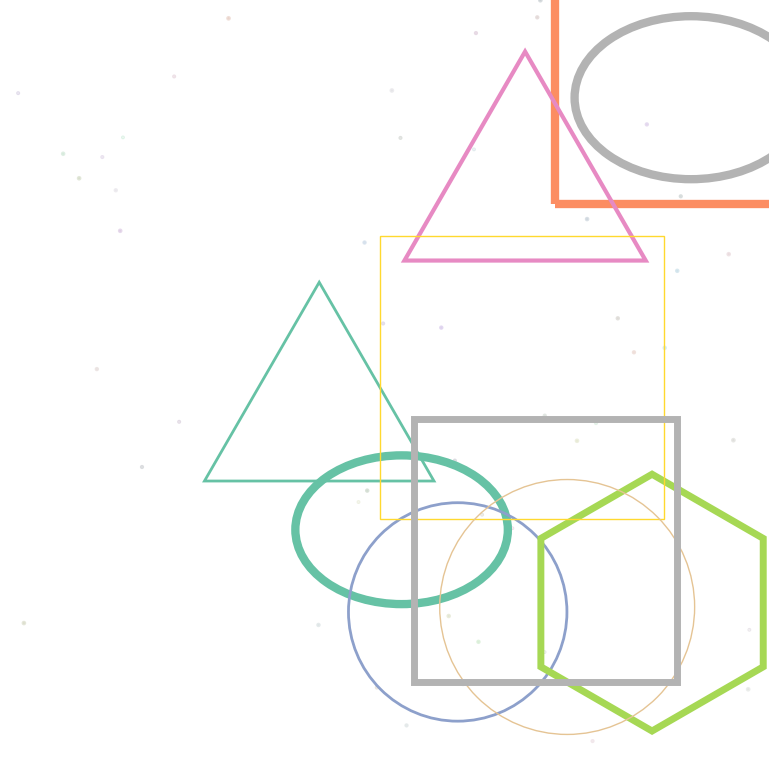[{"shape": "oval", "thickness": 3, "radius": 0.69, "center": [0.522, 0.312]}, {"shape": "triangle", "thickness": 1, "radius": 0.86, "center": [0.415, 0.461]}, {"shape": "square", "thickness": 3, "radius": 0.82, "center": [0.886, 0.899]}, {"shape": "circle", "thickness": 1, "radius": 0.71, "center": [0.594, 0.205]}, {"shape": "triangle", "thickness": 1.5, "radius": 0.9, "center": [0.682, 0.752]}, {"shape": "hexagon", "thickness": 2.5, "radius": 0.83, "center": [0.847, 0.217]}, {"shape": "square", "thickness": 0.5, "radius": 0.92, "center": [0.678, 0.51]}, {"shape": "circle", "thickness": 0.5, "radius": 0.83, "center": [0.737, 0.212]}, {"shape": "square", "thickness": 2.5, "radius": 0.85, "center": [0.708, 0.286]}, {"shape": "oval", "thickness": 3, "radius": 0.76, "center": [0.897, 0.873]}]